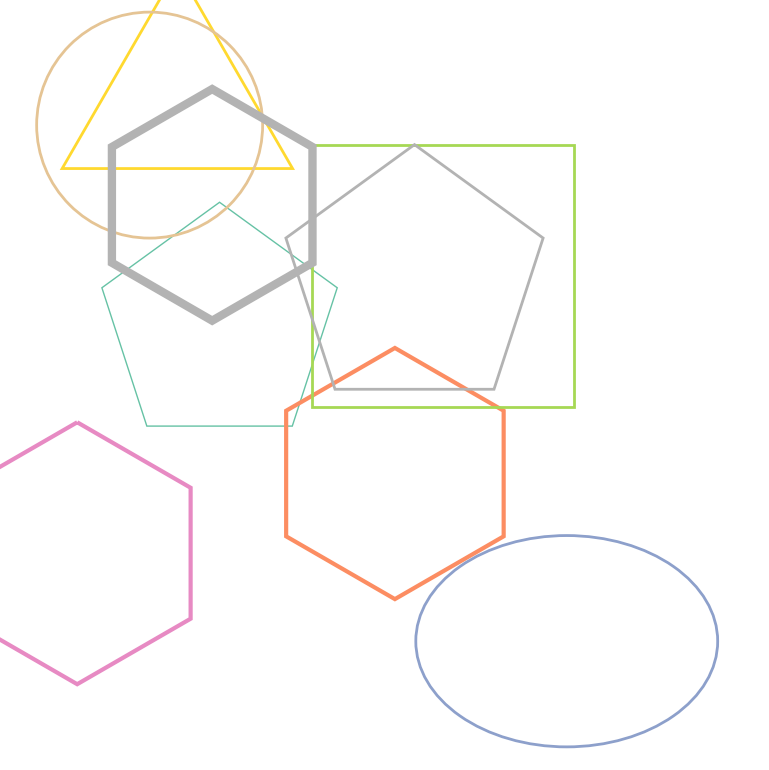[{"shape": "pentagon", "thickness": 0.5, "radius": 0.8, "center": [0.285, 0.577]}, {"shape": "hexagon", "thickness": 1.5, "radius": 0.82, "center": [0.513, 0.385]}, {"shape": "oval", "thickness": 1, "radius": 0.98, "center": [0.736, 0.167]}, {"shape": "hexagon", "thickness": 1.5, "radius": 0.85, "center": [0.1, 0.282]}, {"shape": "square", "thickness": 1, "radius": 0.85, "center": [0.576, 0.642]}, {"shape": "triangle", "thickness": 1, "radius": 0.86, "center": [0.23, 0.868]}, {"shape": "circle", "thickness": 1, "radius": 0.73, "center": [0.194, 0.838]}, {"shape": "pentagon", "thickness": 1, "radius": 0.88, "center": [0.538, 0.637]}, {"shape": "hexagon", "thickness": 3, "radius": 0.75, "center": [0.276, 0.734]}]